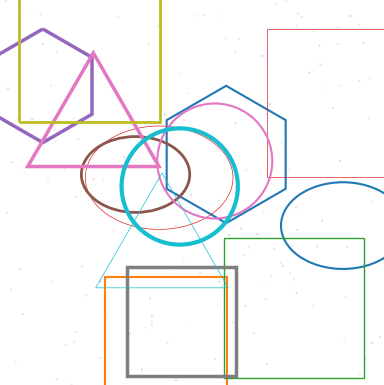[{"shape": "hexagon", "thickness": 1.5, "radius": 0.89, "center": [0.587, 0.599]}, {"shape": "oval", "thickness": 1.5, "radius": 0.8, "center": [0.891, 0.414]}, {"shape": "square", "thickness": 1.5, "radius": 0.79, "center": [0.432, 0.122]}, {"shape": "square", "thickness": 1, "radius": 0.91, "center": [0.765, 0.2]}, {"shape": "square", "thickness": 0.5, "radius": 0.96, "center": [0.885, 0.733]}, {"shape": "oval", "thickness": 0.5, "radius": 0.96, "center": [0.413, 0.538]}, {"shape": "hexagon", "thickness": 2.5, "radius": 0.74, "center": [0.111, 0.777]}, {"shape": "oval", "thickness": 2, "radius": 0.7, "center": [0.352, 0.547]}, {"shape": "triangle", "thickness": 2.5, "radius": 0.98, "center": [0.242, 0.666]}, {"shape": "circle", "thickness": 1.5, "radius": 0.75, "center": [0.558, 0.582]}, {"shape": "square", "thickness": 2.5, "radius": 0.7, "center": [0.471, 0.166]}, {"shape": "square", "thickness": 2, "radius": 0.91, "center": [0.233, 0.865]}, {"shape": "triangle", "thickness": 0.5, "radius": 0.99, "center": [0.421, 0.352]}, {"shape": "circle", "thickness": 3, "radius": 0.76, "center": [0.467, 0.516]}]